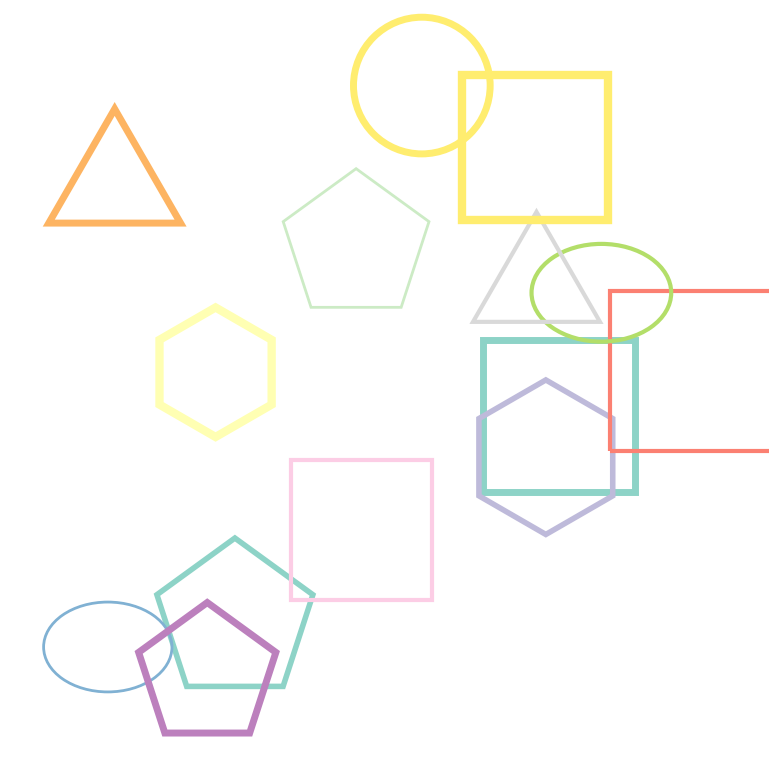[{"shape": "square", "thickness": 2.5, "radius": 0.49, "center": [0.726, 0.46]}, {"shape": "pentagon", "thickness": 2, "radius": 0.53, "center": [0.305, 0.195]}, {"shape": "hexagon", "thickness": 3, "radius": 0.42, "center": [0.28, 0.517]}, {"shape": "hexagon", "thickness": 2, "radius": 0.5, "center": [0.709, 0.406]}, {"shape": "square", "thickness": 1.5, "radius": 0.52, "center": [0.896, 0.519]}, {"shape": "oval", "thickness": 1, "radius": 0.42, "center": [0.14, 0.16]}, {"shape": "triangle", "thickness": 2.5, "radius": 0.49, "center": [0.149, 0.76]}, {"shape": "oval", "thickness": 1.5, "radius": 0.45, "center": [0.781, 0.62]}, {"shape": "square", "thickness": 1.5, "radius": 0.46, "center": [0.469, 0.312]}, {"shape": "triangle", "thickness": 1.5, "radius": 0.48, "center": [0.697, 0.63]}, {"shape": "pentagon", "thickness": 2.5, "radius": 0.47, "center": [0.269, 0.124]}, {"shape": "pentagon", "thickness": 1, "radius": 0.5, "center": [0.462, 0.681]}, {"shape": "square", "thickness": 3, "radius": 0.47, "center": [0.695, 0.808]}, {"shape": "circle", "thickness": 2.5, "radius": 0.44, "center": [0.548, 0.889]}]